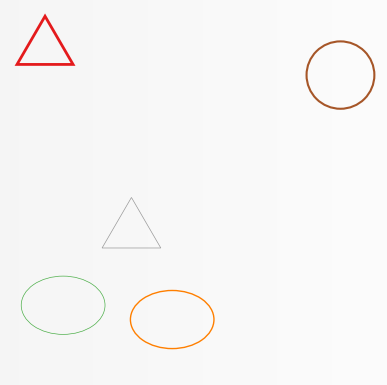[{"shape": "triangle", "thickness": 2, "radius": 0.42, "center": [0.116, 0.874]}, {"shape": "oval", "thickness": 0.5, "radius": 0.54, "center": [0.163, 0.207]}, {"shape": "oval", "thickness": 1, "radius": 0.54, "center": [0.444, 0.17]}, {"shape": "circle", "thickness": 1.5, "radius": 0.44, "center": [0.879, 0.805]}, {"shape": "triangle", "thickness": 0.5, "radius": 0.44, "center": [0.339, 0.4]}]